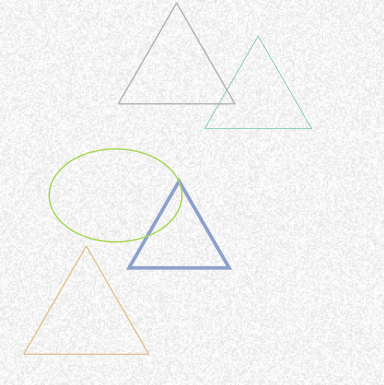[{"shape": "triangle", "thickness": 0.5, "radius": 0.8, "center": [0.671, 0.746]}, {"shape": "triangle", "thickness": 2.5, "radius": 0.75, "center": [0.465, 0.379]}, {"shape": "oval", "thickness": 1, "radius": 0.86, "center": [0.3, 0.493]}, {"shape": "triangle", "thickness": 1, "radius": 0.94, "center": [0.224, 0.174]}, {"shape": "triangle", "thickness": 1, "radius": 0.87, "center": [0.459, 0.818]}]